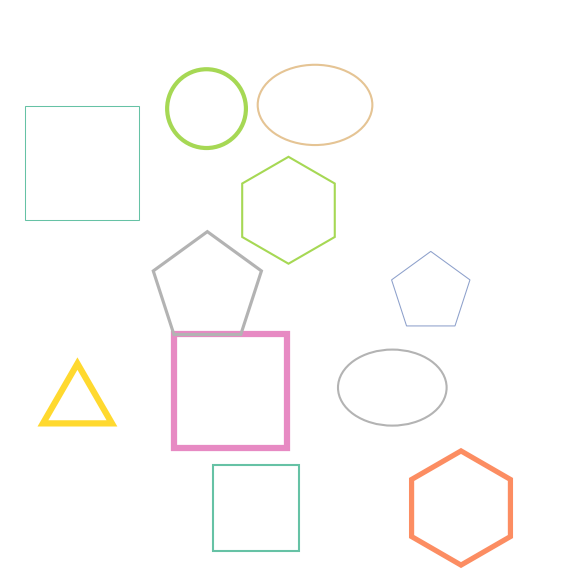[{"shape": "square", "thickness": 0.5, "radius": 0.49, "center": [0.142, 0.716]}, {"shape": "square", "thickness": 1, "radius": 0.37, "center": [0.443, 0.12]}, {"shape": "hexagon", "thickness": 2.5, "radius": 0.49, "center": [0.798, 0.119]}, {"shape": "pentagon", "thickness": 0.5, "radius": 0.36, "center": [0.746, 0.492]}, {"shape": "square", "thickness": 3, "radius": 0.49, "center": [0.399, 0.322]}, {"shape": "hexagon", "thickness": 1, "radius": 0.46, "center": [0.5, 0.635]}, {"shape": "circle", "thickness": 2, "radius": 0.34, "center": [0.358, 0.811]}, {"shape": "triangle", "thickness": 3, "radius": 0.34, "center": [0.134, 0.301]}, {"shape": "oval", "thickness": 1, "radius": 0.5, "center": [0.546, 0.817]}, {"shape": "pentagon", "thickness": 1.5, "radius": 0.49, "center": [0.359, 0.5]}, {"shape": "oval", "thickness": 1, "radius": 0.47, "center": [0.679, 0.328]}]